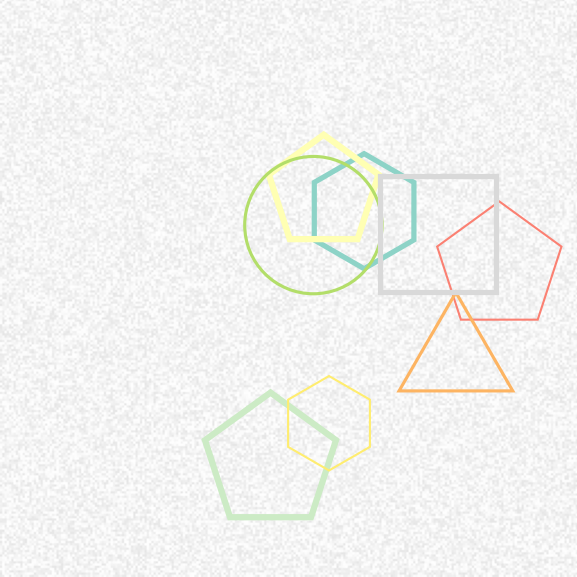[{"shape": "hexagon", "thickness": 2.5, "radius": 0.5, "center": [0.63, 0.633]}, {"shape": "pentagon", "thickness": 3, "radius": 0.5, "center": [0.56, 0.666]}, {"shape": "pentagon", "thickness": 1, "radius": 0.57, "center": [0.865, 0.537]}, {"shape": "triangle", "thickness": 1.5, "radius": 0.57, "center": [0.789, 0.379]}, {"shape": "circle", "thickness": 1.5, "radius": 0.59, "center": [0.543, 0.609]}, {"shape": "square", "thickness": 2.5, "radius": 0.5, "center": [0.759, 0.593]}, {"shape": "pentagon", "thickness": 3, "radius": 0.6, "center": [0.468, 0.2]}, {"shape": "hexagon", "thickness": 1, "radius": 0.41, "center": [0.57, 0.266]}]